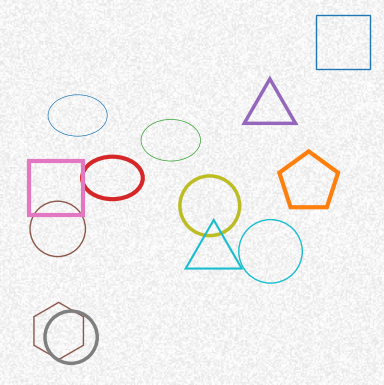[{"shape": "square", "thickness": 1, "radius": 0.35, "center": [0.89, 0.891]}, {"shape": "oval", "thickness": 0.5, "radius": 0.38, "center": [0.202, 0.7]}, {"shape": "pentagon", "thickness": 3, "radius": 0.4, "center": [0.802, 0.527]}, {"shape": "oval", "thickness": 0.5, "radius": 0.39, "center": [0.444, 0.636]}, {"shape": "oval", "thickness": 3, "radius": 0.39, "center": [0.292, 0.538]}, {"shape": "triangle", "thickness": 2.5, "radius": 0.38, "center": [0.701, 0.718]}, {"shape": "hexagon", "thickness": 1, "radius": 0.37, "center": [0.152, 0.14]}, {"shape": "circle", "thickness": 1, "radius": 0.36, "center": [0.15, 0.406]}, {"shape": "square", "thickness": 3, "radius": 0.35, "center": [0.146, 0.513]}, {"shape": "circle", "thickness": 2.5, "radius": 0.34, "center": [0.185, 0.124]}, {"shape": "circle", "thickness": 2.5, "radius": 0.39, "center": [0.545, 0.465]}, {"shape": "triangle", "thickness": 1.5, "radius": 0.42, "center": [0.555, 0.345]}, {"shape": "circle", "thickness": 1, "radius": 0.41, "center": [0.703, 0.347]}]